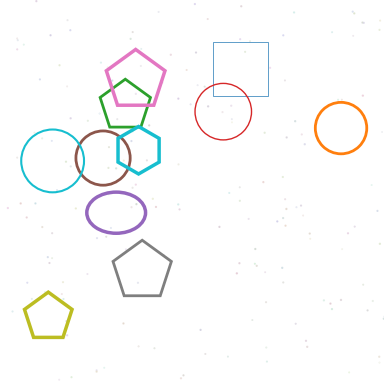[{"shape": "square", "thickness": 0.5, "radius": 0.35, "center": [0.624, 0.821]}, {"shape": "circle", "thickness": 2, "radius": 0.33, "center": [0.886, 0.667]}, {"shape": "pentagon", "thickness": 2, "radius": 0.34, "center": [0.325, 0.726]}, {"shape": "circle", "thickness": 1, "radius": 0.37, "center": [0.58, 0.71]}, {"shape": "oval", "thickness": 2.5, "radius": 0.38, "center": [0.302, 0.448]}, {"shape": "circle", "thickness": 2, "radius": 0.35, "center": [0.268, 0.589]}, {"shape": "pentagon", "thickness": 2.5, "radius": 0.4, "center": [0.352, 0.791]}, {"shape": "pentagon", "thickness": 2, "radius": 0.4, "center": [0.369, 0.296]}, {"shape": "pentagon", "thickness": 2.5, "radius": 0.32, "center": [0.125, 0.176]}, {"shape": "hexagon", "thickness": 2.5, "radius": 0.31, "center": [0.36, 0.61]}, {"shape": "circle", "thickness": 1.5, "radius": 0.41, "center": [0.137, 0.582]}]